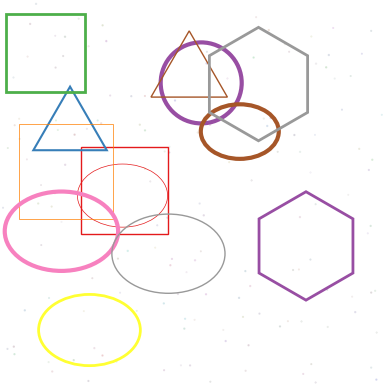[{"shape": "square", "thickness": 1, "radius": 0.56, "center": [0.323, 0.506]}, {"shape": "oval", "thickness": 0.5, "radius": 0.59, "center": [0.318, 0.492]}, {"shape": "triangle", "thickness": 1.5, "radius": 0.55, "center": [0.182, 0.665]}, {"shape": "square", "thickness": 2, "radius": 0.51, "center": [0.118, 0.862]}, {"shape": "circle", "thickness": 3, "radius": 0.53, "center": [0.523, 0.785]}, {"shape": "hexagon", "thickness": 2, "radius": 0.7, "center": [0.795, 0.361]}, {"shape": "square", "thickness": 0.5, "radius": 0.61, "center": [0.172, 0.554]}, {"shape": "oval", "thickness": 2, "radius": 0.66, "center": [0.232, 0.143]}, {"shape": "triangle", "thickness": 1, "radius": 0.57, "center": [0.491, 0.805]}, {"shape": "oval", "thickness": 3, "radius": 0.51, "center": [0.623, 0.658]}, {"shape": "oval", "thickness": 3, "radius": 0.74, "center": [0.16, 0.399]}, {"shape": "hexagon", "thickness": 2, "radius": 0.74, "center": [0.671, 0.782]}, {"shape": "oval", "thickness": 1, "radius": 0.73, "center": [0.438, 0.341]}]